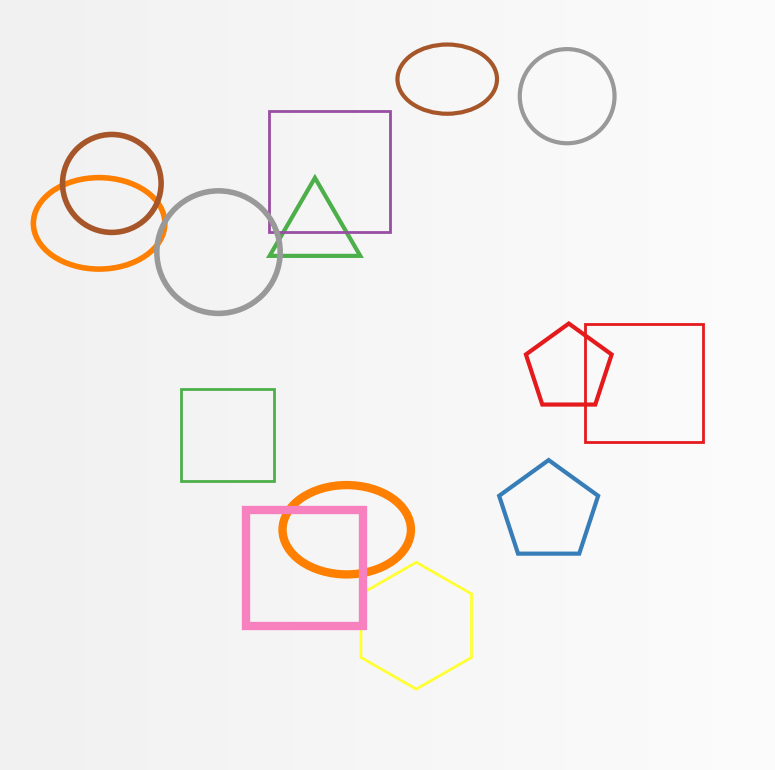[{"shape": "pentagon", "thickness": 1.5, "radius": 0.29, "center": [0.734, 0.522]}, {"shape": "square", "thickness": 1, "radius": 0.38, "center": [0.831, 0.503]}, {"shape": "pentagon", "thickness": 1.5, "radius": 0.34, "center": [0.708, 0.335]}, {"shape": "triangle", "thickness": 1.5, "radius": 0.34, "center": [0.406, 0.701]}, {"shape": "square", "thickness": 1, "radius": 0.3, "center": [0.293, 0.435]}, {"shape": "square", "thickness": 1, "radius": 0.39, "center": [0.425, 0.777]}, {"shape": "oval", "thickness": 2, "radius": 0.42, "center": [0.128, 0.71]}, {"shape": "oval", "thickness": 3, "radius": 0.41, "center": [0.447, 0.312]}, {"shape": "hexagon", "thickness": 1, "radius": 0.41, "center": [0.537, 0.187]}, {"shape": "oval", "thickness": 1.5, "radius": 0.32, "center": [0.577, 0.897]}, {"shape": "circle", "thickness": 2, "radius": 0.32, "center": [0.144, 0.762]}, {"shape": "square", "thickness": 3, "radius": 0.38, "center": [0.393, 0.262]}, {"shape": "circle", "thickness": 2, "radius": 0.4, "center": [0.282, 0.673]}, {"shape": "circle", "thickness": 1.5, "radius": 0.31, "center": [0.732, 0.875]}]